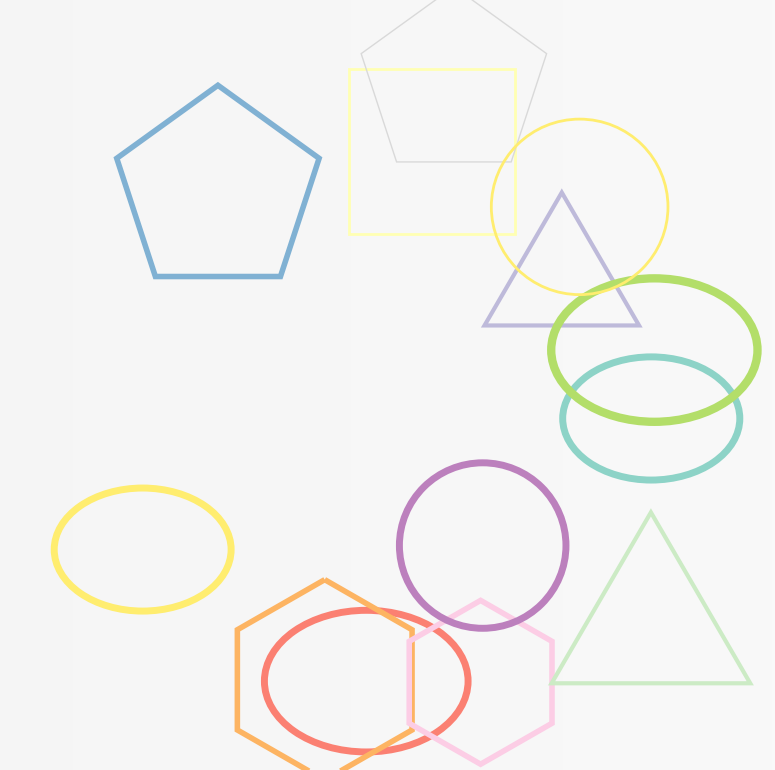[{"shape": "oval", "thickness": 2.5, "radius": 0.57, "center": [0.84, 0.457]}, {"shape": "square", "thickness": 1, "radius": 0.54, "center": [0.557, 0.804]}, {"shape": "triangle", "thickness": 1.5, "radius": 0.58, "center": [0.725, 0.635]}, {"shape": "oval", "thickness": 2.5, "radius": 0.66, "center": [0.473, 0.115]}, {"shape": "pentagon", "thickness": 2, "radius": 0.69, "center": [0.281, 0.752]}, {"shape": "hexagon", "thickness": 2, "radius": 0.65, "center": [0.419, 0.117]}, {"shape": "oval", "thickness": 3, "radius": 0.67, "center": [0.844, 0.545]}, {"shape": "hexagon", "thickness": 2, "radius": 0.53, "center": [0.62, 0.114]}, {"shape": "pentagon", "thickness": 0.5, "radius": 0.63, "center": [0.586, 0.891]}, {"shape": "circle", "thickness": 2.5, "radius": 0.54, "center": [0.623, 0.291]}, {"shape": "triangle", "thickness": 1.5, "radius": 0.74, "center": [0.84, 0.187]}, {"shape": "oval", "thickness": 2.5, "radius": 0.57, "center": [0.184, 0.286]}, {"shape": "circle", "thickness": 1, "radius": 0.57, "center": [0.748, 0.731]}]